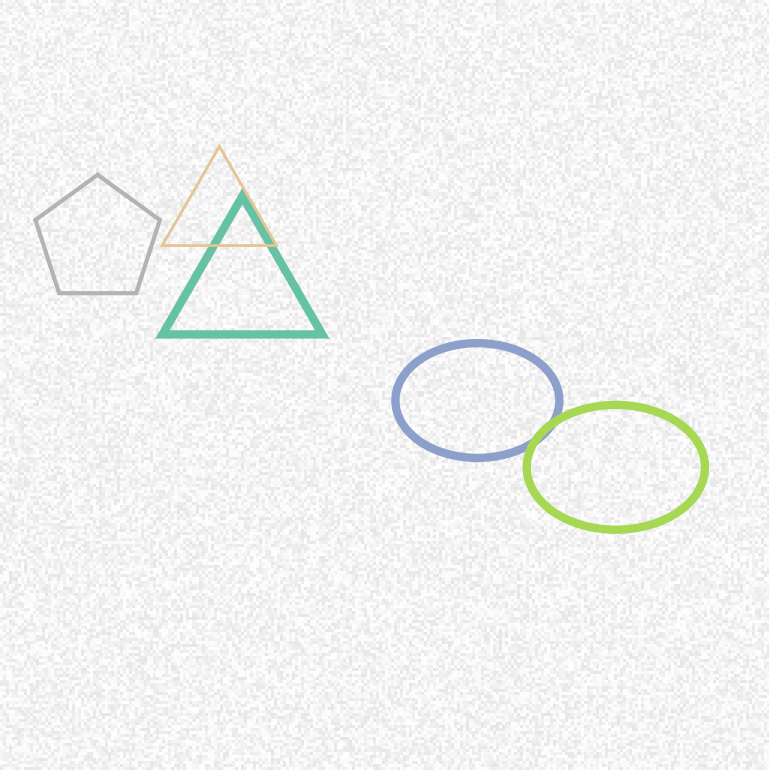[{"shape": "triangle", "thickness": 3, "radius": 0.6, "center": [0.315, 0.626]}, {"shape": "oval", "thickness": 3, "radius": 0.53, "center": [0.62, 0.48]}, {"shape": "oval", "thickness": 3, "radius": 0.58, "center": [0.8, 0.393]}, {"shape": "triangle", "thickness": 1, "radius": 0.43, "center": [0.285, 0.724]}, {"shape": "pentagon", "thickness": 1.5, "radius": 0.43, "center": [0.127, 0.688]}]